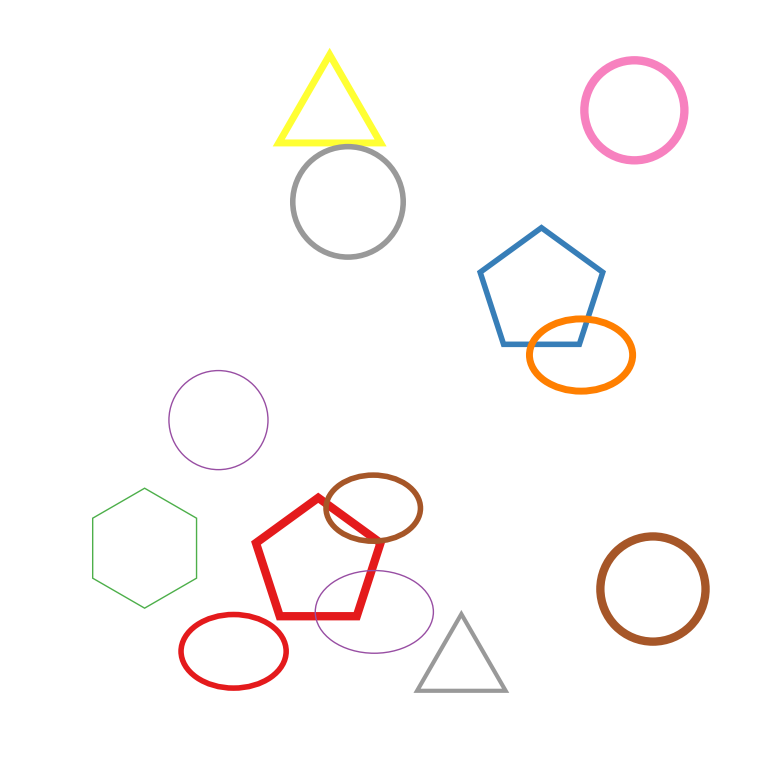[{"shape": "pentagon", "thickness": 3, "radius": 0.43, "center": [0.413, 0.269]}, {"shape": "oval", "thickness": 2, "radius": 0.34, "center": [0.303, 0.154]}, {"shape": "pentagon", "thickness": 2, "radius": 0.42, "center": [0.703, 0.621]}, {"shape": "hexagon", "thickness": 0.5, "radius": 0.39, "center": [0.188, 0.288]}, {"shape": "circle", "thickness": 0.5, "radius": 0.32, "center": [0.284, 0.454]}, {"shape": "oval", "thickness": 0.5, "radius": 0.38, "center": [0.486, 0.205]}, {"shape": "oval", "thickness": 2.5, "radius": 0.33, "center": [0.755, 0.539]}, {"shape": "triangle", "thickness": 2.5, "radius": 0.38, "center": [0.428, 0.853]}, {"shape": "circle", "thickness": 3, "radius": 0.34, "center": [0.848, 0.235]}, {"shape": "oval", "thickness": 2, "radius": 0.31, "center": [0.485, 0.34]}, {"shape": "circle", "thickness": 3, "radius": 0.32, "center": [0.824, 0.857]}, {"shape": "triangle", "thickness": 1.5, "radius": 0.33, "center": [0.599, 0.136]}, {"shape": "circle", "thickness": 2, "radius": 0.36, "center": [0.452, 0.738]}]